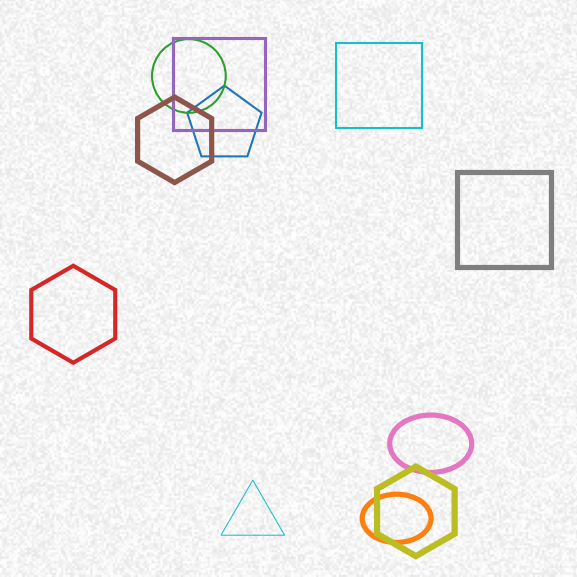[{"shape": "pentagon", "thickness": 1, "radius": 0.34, "center": [0.389, 0.783]}, {"shape": "oval", "thickness": 2.5, "radius": 0.3, "center": [0.687, 0.102]}, {"shape": "circle", "thickness": 1, "radius": 0.32, "center": [0.327, 0.868]}, {"shape": "hexagon", "thickness": 2, "radius": 0.42, "center": [0.127, 0.455]}, {"shape": "square", "thickness": 1.5, "radius": 0.4, "center": [0.379, 0.854]}, {"shape": "hexagon", "thickness": 2.5, "radius": 0.37, "center": [0.302, 0.757]}, {"shape": "oval", "thickness": 2.5, "radius": 0.35, "center": [0.746, 0.231]}, {"shape": "square", "thickness": 2.5, "radius": 0.41, "center": [0.873, 0.619]}, {"shape": "hexagon", "thickness": 3, "radius": 0.39, "center": [0.72, 0.114]}, {"shape": "triangle", "thickness": 0.5, "radius": 0.32, "center": [0.438, 0.104]}, {"shape": "square", "thickness": 1, "radius": 0.37, "center": [0.656, 0.851]}]